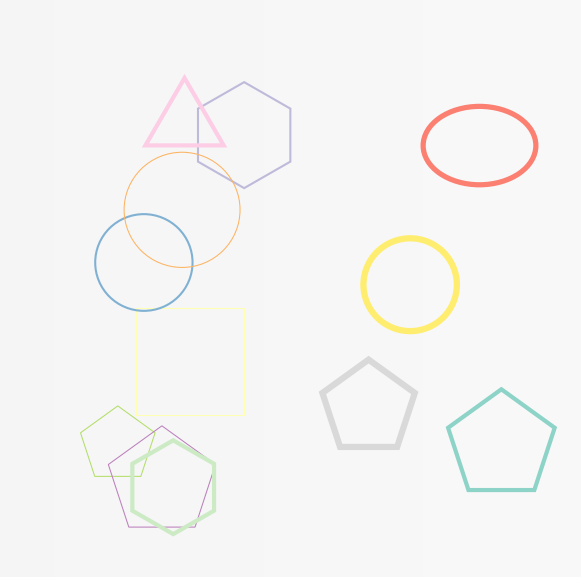[{"shape": "pentagon", "thickness": 2, "radius": 0.48, "center": [0.863, 0.229]}, {"shape": "square", "thickness": 0.5, "radius": 0.46, "center": [0.327, 0.373]}, {"shape": "hexagon", "thickness": 1, "radius": 0.46, "center": [0.42, 0.765]}, {"shape": "oval", "thickness": 2.5, "radius": 0.48, "center": [0.825, 0.747]}, {"shape": "circle", "thickness": 1, "radius": 0.42, "center": [0.248, 0.545]}, {"shape": "circle", "thickness": 0.5, "radius": 0.5, "center": [0.313, 0.636]}, {"shape": "pentagon", "thickness": 0.5, "radius": 0.34, "center": [0.203, 0.229]}, {"shape": "triangle", "thickness": 2, "radius": 0.39, "center": [0.318, 0.786]}, {"shape": "pentagon", "thickness": 3, "radius": 0.42, "center": [0.634, 0.293]}, {"shape": "pentagon", "thickness": 0.5, "radius": 0.48, "center": [0.279, 0.165]}, {"shape": "hexagon", "thickness": 2, "radius": 0.41, "center": [0.298, 0.155]}, {"shape": "circle", "thickness": 3, "radius": 0.4, "center": [0.706, 0.506]}]